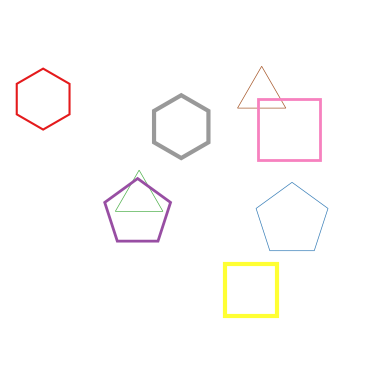[{"shape": "hexagon", "thickness": 1.5, "radius": 0.4, "center": [0.112, 0.743]}, {"shape": "pentagon", "thickness": 0.5, "radius": 0.49, "center": [0.759, 0.428]}, {"shape": "triangle", "thickness": 0.5, "radius": 0.36, "center": [0.361, 0.487]}, {"shape": "pentagon", "thickness": 2, "radius": 0.45, "center": [0.358, 0.446]}, {"shape": "square", "thickness": 3, "radius": 0.34, "center": [0.652, 0.248]}, {"shape": "triangle", "thickness": 0.5, "radius": 0.36, "center": [0.68, 0.755]}, {"shape": "square", "thickness": 2, "radius": 0.4, "center": [0.751, 0.665]}, {"shape": "hexagon", "thickness": 3, "radius": 0.41, "center": [0.471, 0.671]}]